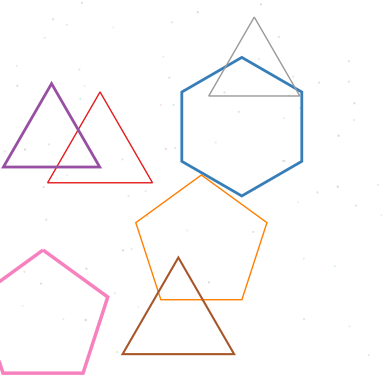[{"shape": "triangle", "thickness": 1, "radius": 0.79, "center": [0.26, 0.604]}, {"shape": "hexagon", "thickness": 2, "radius": 0.9, "center": [0.628, 0.671]}, {"shape": "triangle", "thickness": 2, "radius": 0.72, "center": [0.134, 0.638]}, {"shape": "pentagon", "thickness": 1, "radius": 0.9, "center": [0.523, 0.366]}, {"shape": "triangle", "thickness": 1.5, "radius": 0.84, "center": [0.463, 0.164]}, {"shape": "pentagon", "thickness": 2.5, "radius": 0.88, "center": [0.112, 0.174]}, {"shape": "triangle", "thickness": 1, "radius": 0.68, "center": [0.66, 0.819]}]